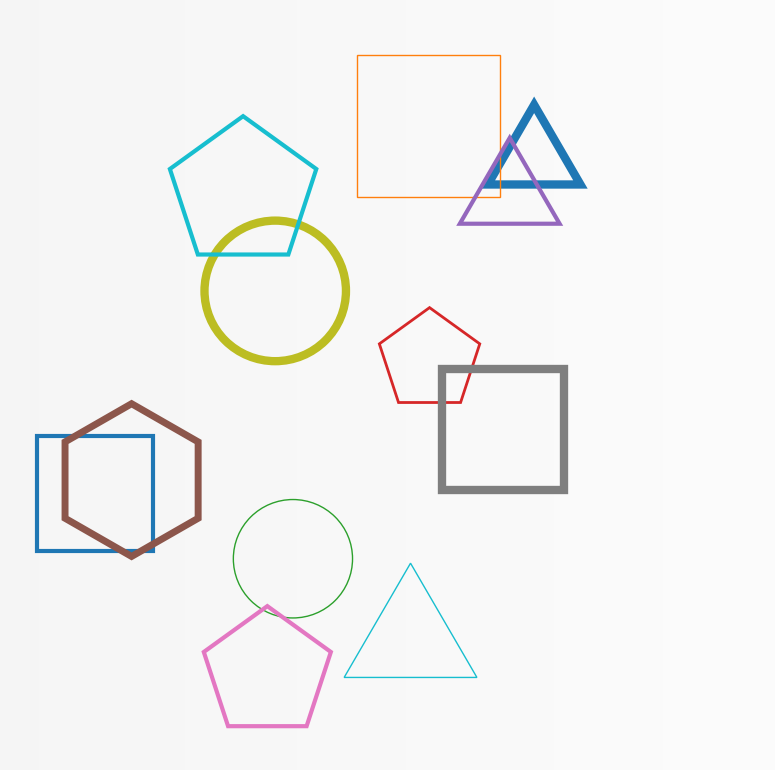[{"shape": "square", "thickness": 1.5, "radius": 0.37, "center": [0.123, 0.36]}, {"shape": "triangle", "thickness": 3, "radius": 0.34, "center": [0.689, 0.795]}, {"shape": "square", "thickness": 0.5, "radius": 0.46, "center": [0.552, 0.836]}, {"shape": "circle", "thickness": 0.5, "radius": 0.38, "center": [0.378, 0.274]}, {"shape": "pentagon", "thickness": 1, "radius": 0.34, "center": [0.554, 0.532]}, {"shape": "triangle", "thickness": 1.5, "radius": 0.37, "center": [0.658, 0.747]}, {"shape": "hexagon", "thickness": 2.5, "radius": 0.5, "center": [0.17, 0.377]}, {"shape": "pentagon", "thickness": 1.5, "radius": 0.43, "center": [0.345, 0.127]}, {"shape": "square", "thickness": 3, "radius": 0.4, "center": [0.649, 0.442]}, {"shape": "circle", "thickness": 3, "radius": 0.46, "center": [0.355, 0.622]}, {"shape": "pentagon", "thickness": 1.5, "radius": 0.5, "center": [0.314, 0.75]}, {"shape": "triangle", "thickness": 0.5, "radius": 0.49, "center": [0.53, 0.17]}]